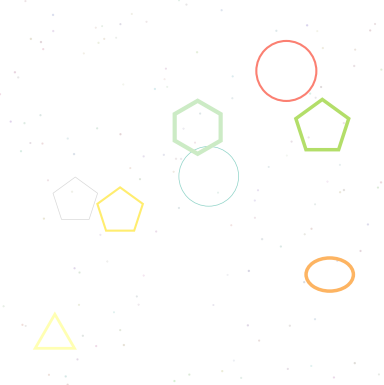[{"shape": "circle", "thickness": 0.5, "radius": 0.39, "center": [0.542, 0.542]}, {"shape": "triangle", "thickness": 2, "radius": 0.29, "center": [0.142, 0.125]}, {"shape": "circle", "thickness": 1.5, "radius": 0.39, "center": [0.744, 0.816]}, {"shape": "oval", "thickness": 2.5, "radius": 0.31, "center": [0.856, 0.287]}, {"shape": "pentagon", "thickness": 2.5, "radius": 0.36, "center": [0.837, 0.67]}, {"shape": "pentagon", "thickness": 0.5, "radius": 0.3, "center": [0.196, 0.479]}, {"shape": "hexagon", "thickness": 3, "radius": 0.34, "center": [0.513, 0.669]}, {"shape": "pentagon", "thickness": 1.5, "radius": 0.31, "center": [0.312, 0.451]}]